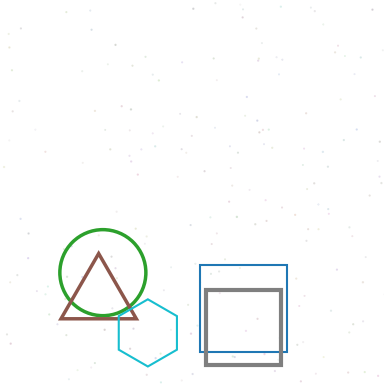[{"shape": "square", "thickness": 1.5, "radius": 0.56, "center": [0.633, 0.199]}, {"shape": "circle", "thickness": 2.5, "radius": 0.56, "center": [0.267, 0.292]}, {"shape": "triangle", "thickness": 2.5, "radius": 0.56, "center": [0.256, 0.228]}, {"shape": "square", "thickness": 3, "radius": 0.49, "center": [0.633, 0.15]}, {"shape": "hexagon", "thickness": 1.5, "radius": 0.44, "center": [0.384, 0.135]}]